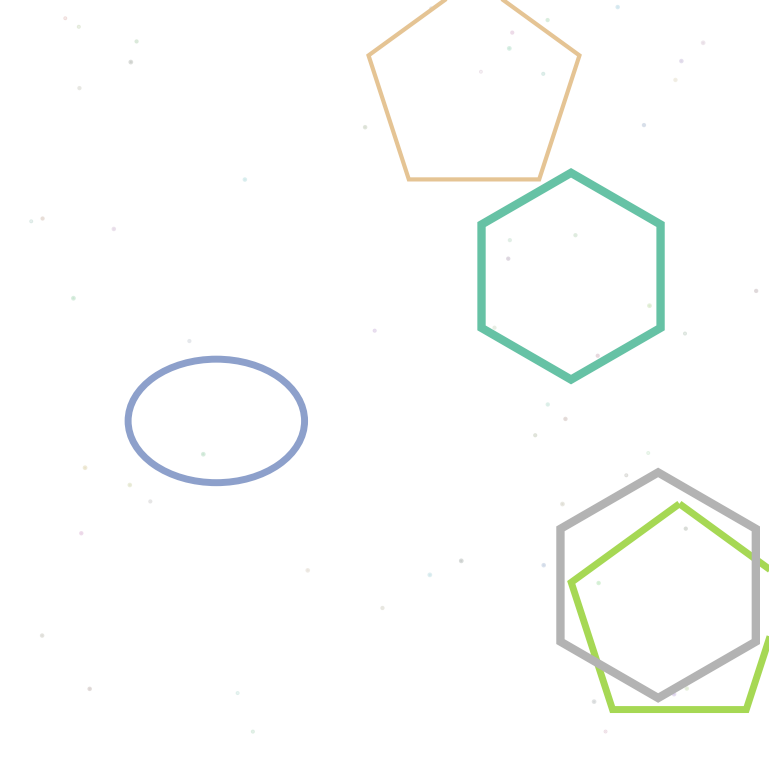[{"shape": "hexagon", "thickness": 3, "radius": 0.67, "center": [0.742, 0.641]}, {"shape": "oval", "thickness": 2.5, "radius": 0.57, "center": [0.281, 0.453]}, {"shape": "pentagon", "thickness": 2.5, "radius": 0.74, "center": [0.882, 0.198]}, {"shape": "pentagon", "thickness": 1.5, "radius": 0.72, "center": [0.616, 0.884]}, {"shape": "hexagon", "thickness": 3, "radius": 0.73, "center": [0.855, 0.24]}]